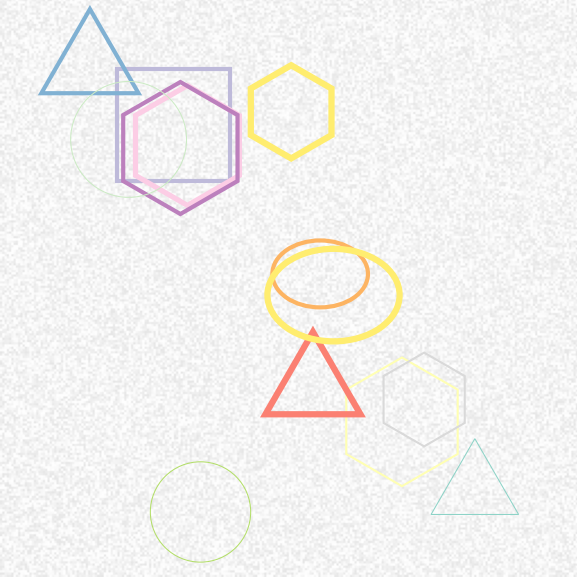[{"shape": "triangle", "thickness": 0.5, "radius": 0.44, "center": [0.822, 0.152]}, {"shape": "hexagon", "thickness": 1, "radius": 0.56, "center": [0.696, 0.269]}, {"shape": "square", "thickness": 2, "radius": 0.49, "center": [0.3, 0.782]}, {"shape": "triangle", "thickness": 3, "radius": 0.47, "center": [0.542, 0.329]}, {"shape": "triangle", "thickness": 2, "radius": 0.49, "center": [0.156, 0.886]}, {"shape": "oval", "thickness": 2, "radius": 0.41, "center": [0.554, 0.525]}, {"shape": "circle", "thickness": 0.5, "radius": 0.43, "center": [0.347, 0.113]}, {"shape": "hexagon", "thickness": 2.5, "radius": 0.52, "center": [0.325, 0.747]}, {"shape": "hexagon", "thickness": 1, "radius": 0.41, "center": [0.734, 0.307]}, {"shape": "hexagon", "thickness": 2, "radius": 0.57, "center": [0.312, 0.743]}, {"shape": "circle", "thickness": 0.5, "radius": 0.5, "center": [0.223, 0.758]}, {"shape": "oval", "thickness": 3, "radius": 0.57, "center": [0.578, 0.488]}, {"shape": "hexagon", "thickness": 3, "radius": 0.4, "center": [0.504, 0.806]}]